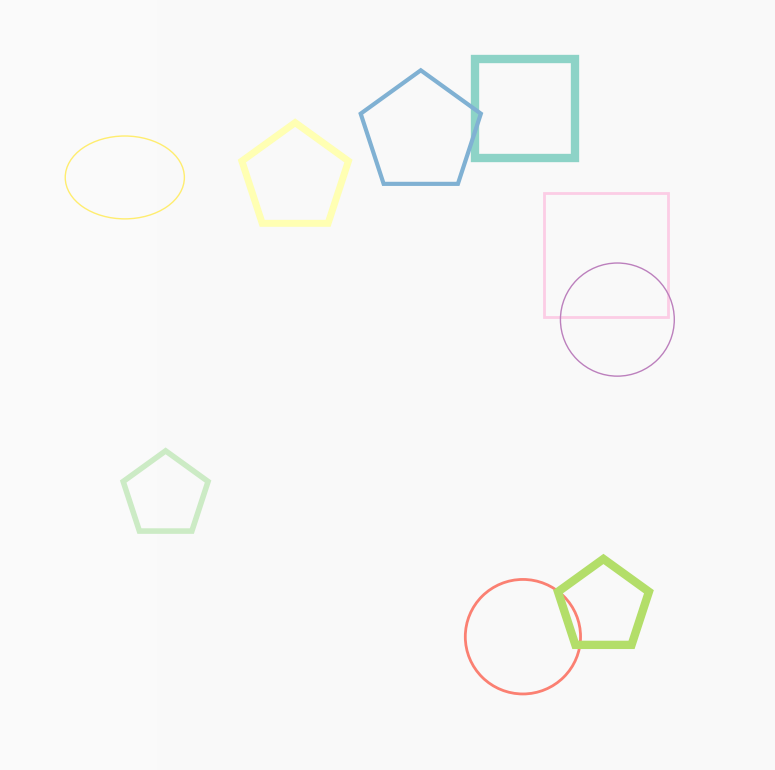[{"shape": "square", "thickness": 3, "radius": 0.32, "center": [0.677, 0.858]}, {"shape": "pentagon", "thickness": 2.5, "radius": 0.36, "center": [0.381, 0.768]}, {"shape": "circle", "thickness": 1, "radius": 0.37, "center": [0.675, 0.173]}, {"shape": "pentagon", "thickness": 1.5, "radius": 0.41, "center": [0.543, 0.827]}, {"shape": "pentagon", "thickness": 3, "radius": 0.31, "center": [0.779, 0.212]}, {"shape": "square", "thickness": 1, "radius": 0.4, "center": [0.781, 0.669]}, {"shape": "circle", "thickness": 0.5, "radius": 0.37, "center": [0.797, 0.585]}, {"shape": "pentagon", "thickness": 2, "radius": 0.29, "center": [0.214, 0.357]}, {"shape": "oval", "thickness": 0.5, "radius": 0.38, "center": [0.161, 0.77]}]